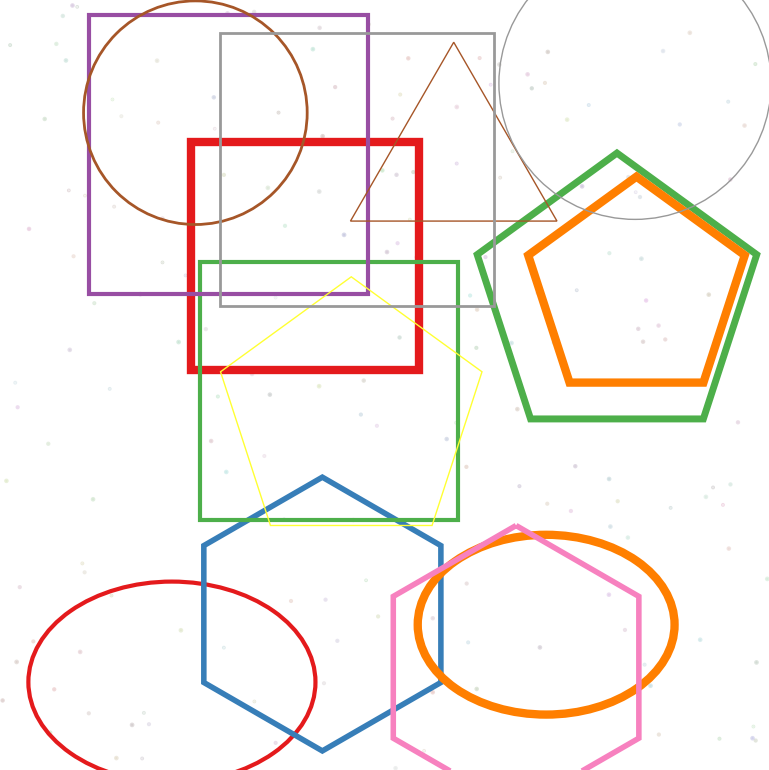[{"shape": "oval", "thickness": 1.5, "radius": 0.93, "center": [0.223, 0.114]}, {"shape": "square", "thickness": 3, "radius": 0.74, "center": [0.397, 0.668]}, {"shape": "hexagon", "thickness": 2, "radius": 0.89, "center": [0.419, 0.203]}, {"shape": "pentagon", "thickness": 2.5, "radius": 0.95, "center": [0.801, 0.61]}, {"shape": "square", "thickness": 1.5, "radius": 0.84, "center": [0.427, 0.492]}, {"shape": "square", "thickness": 1.5, "radius": 0.91, "center": [0.297, 0.799]}, {"shape": "oval", "thickness": 3, "radius": 0.83, "center": [0.709, 0.189]}, {"shape": "pentagon", "thickness": 3, "radius": 0.74, "center": [0.827, 0.623]}, {"shape": "pentagon", "thickness": 0.5, "radius": 0.89, "center": [0.456, 0.462]}, {"shape": "circle", "thickness": 1, "radius": 0.73, "center": [0.254, 0.854]}, {"shape": "triangle", "thickness": 0.5, "radius": 0.77, "center": [0.589, 0.79]}, {"shape": "hexagon", "thickness": 2, "radius": 0.92, "center": [0.67, 0.133]}, {"shape": "circle", "thickness": 0.5, "radius": 0.88, "center": [0.825, 0.892]}, {"shape": "square", "thickness": 1, "radius": 0.89, "center": [0.464, 0.78]}]